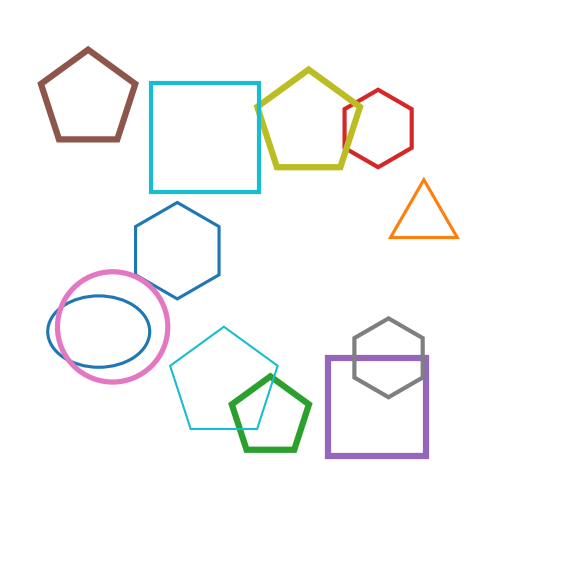[{"shape": "oval", "thickness": 1.5, "radius": 0.44, "center": [0.171, 0.425]}, {"shape": "hexagon", "thickness": 1.5, "radius": 0.42, "center": [0.307, 0.565]}, {"shape": "triangle", "thickness": 1.5, "radius": 0.33, "center": [0.734, 0.621]}, {"shape": "pentagon", "thickness": 3, "radius": 0.35, "center": [0.468, 0.277]}, {"shape": "hexagon", "thickness": 2, "radius": 0.34, "center": [0.655, 0.777]}, {"shape": "square", "thickness": 3, "radius": 0.42, "center": [0.654, 0.294]}, {"shape": "pentagon", "thickness": 3, "radius": 0.43, "center": [0.153, 0.827]}, {"shape": "circle", "thickness": 2.5, "radius": 0.48, "center": [0.195, 0.433]}, {"shape": "hexagon", "thickness": 2, "radius": 0.34, "center": [0.673, 0.38]}, {"shape": "pentagon", "thickness": 3, "radius": 0.47, "center": [0.534, 0.785]}, {"shape": "pentagon", "thickness": 1, "radius": 0.49, "center": [0.388, 0.335]}, {"shape": "square", "thickness": 2, "radius": 0.47, "center": [0.355, 0.761]}]